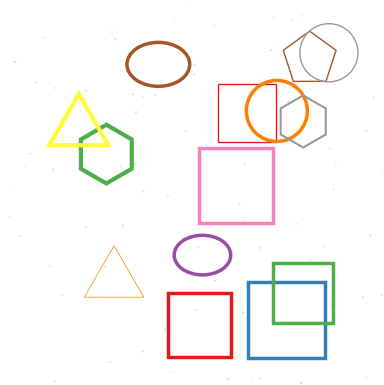[{"shape": "square", "thickness": 2.5, "radius": 0.41, "center": [0.518, 0.156]}, {"shape": "square", "thickness": 1, "radius": 0.38, "center": [0.643, 0.706]}, {"shape": "square", "thickness": 2.5, "radius": 0.5, "center": [0.744, 0.168]}, {"shape": "hexagon", "thickness": 3, "radius": 0.38, "center": [0.276, 0.6]}, {"shape": "square", "thickness": 2.5, "radius": 0.39, "center": [0.788, 0.24]}, {"shape": "oval", "thickness": 2.5, "radius": 0.37, "center": [0.526, 0.337]}, {"shape": "circle", "thickness": 2.5, "radius": 0.4, "center": [0.719, 0.712]}, {"shape": "triangle", "thickness": 0.5, "radius": 0.45, "center": [0.296, 0.273]}, {"shape": "triangle", "thickness": 3, "radius": 0.44, "center": [0.205, 0.667]}, {"shape": "oval", "thickness": 2.5, "radius": 0.41, "center": [0.411, 0.833]}, {"shape": "pentagon", "thickness": 1, "radius": 0.36, "center": [0.804, 0.847]}, {"shape": "square", "thickness": 2.5, "radius": 0.48, "center": [0.613, 0.518]}, {"shape": "circle", "thickness": 1, "radius": 0.38, "center": [0.854, 0.863]}, {"shape": "hexagon", "thickness": 1.5, "radius": 0.34, "center": [0.788, 0.685]}]